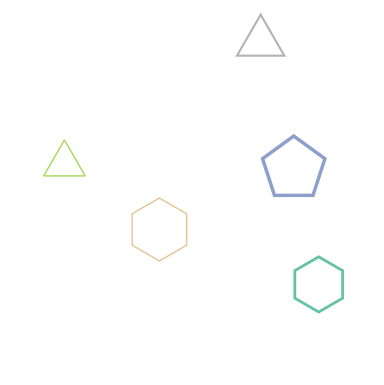[{"shape": "hexagon", "thickness": 2, "radius": 0.36, "center": [0.828, 0.261]}, {"shape": "pentagon", "thickness": 2.5, "radius": 0.43, "center": [0.763, 0.561]}, {"shape": "triangle", "thickness": 1, "radius": 0.31, "center": [0.167, 0.574]}, {"shape": "hexagon", "thickness": 1, "radius": 0.41, "center": [0.414, 0.404]}, {"shape": "triangle", "thickness": 1.5, "radius": 0.36, "center": [0.677, 0.891]}]